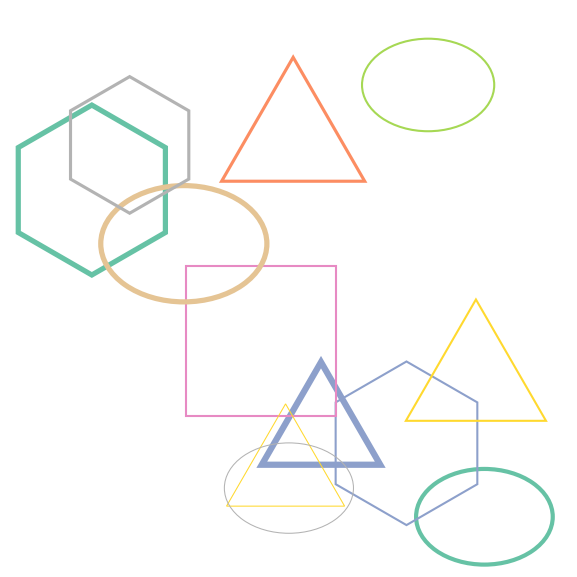[{"shape": "oval", "thickness": 2, "radius": 0.59, "center": [0.839, 0.104]}, {"shape": "hexagon", "thickness": 2.5, "radius": 0.74, "center": [0.159, 0.67]}, {"shape": "triangle", "thickness": 1.5, "radius": 0.72, "center": [0.508, 0.757]}, {"shape": "hexagon", "thickness": 1, "radius": 0.71, "center": [0.704, 0.232]}, {"shape": "triangle", "thickness": 3, "radius": 0.59, "center": [0.556, 0.254]}, {"shape": "square", "thickness": 1, "radius": 0.65, "center": [0.452, 0.409]}, {"shape": "oval", "thickness": 1, "radius": 0.57, "center": [0.741, 0.852]}, {"shape": "triangle", "thickness": 1, "radius": 0.7, "center": [0.824, 0.34]}, {"shape": "triangle", "thickness": 0.5, "radius": 0.59, "center": [0.494, 0.182]}, {"shape": "oval", "thickness": 2.5, "radius": 0.72, "center": [0.318, 0.577]}, {"shape": "hexagon", "thickness": 1.5, "radius": 0.59, "center": [0.225, 0.748]}, {"shape": "oval", "thickness": 0.5, "radius": 0.56, "center": [0.5, 0.154]}]